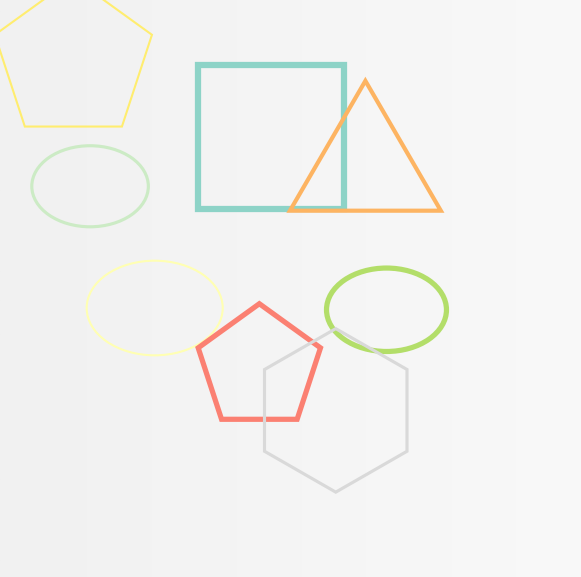[{"shape": "square", "thickness": 3, "radius": 0.63, "center": [0.466, 0.762]}, {"shape": "oval", "thickness": 1, "radius": 0.59, "center": [0.266, 0.466]}, {"shape": "pentagon", "thickness": 2.5, "radius": 0.55, "center": [0.446, 0.363]}, {"shape": "triangle", "thickness": 2, "radius": 0.75, "center": [0.629, 0.709]}, {"shape": "oval", "thickness": 2.5, "radius": 0.52, "center": [0.665, 0.463]}, {"shape": "hexagon", "thickness": 1.5, "radius": 0.71, "center": [0.578, 0.289]}, {"shape": "oval", "thickness": 1.5, "radius": 0.5, "center": [0.155, 0.677]}, {"shape": "pentagon", "thickness": 1, "radius": 0.71, "center": [0.126, 0.895]}]